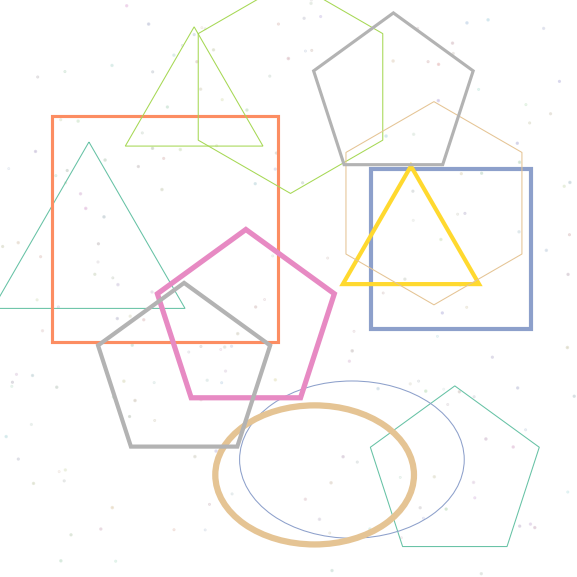[{"shape": "pentagon", "thickness": 0.5, "radius": 0.77, "center": [0.788, 0.177]}, {"shape": "triangle", "thickness": 0.5, "radius": 0.96, "center": [0.154, 0.561]}, {"shape": "square", "thickness": 1.5, "radius": 0.98, "center": [0.285, 0.602]}, {"shape": "square", "thickness": 2, "radius": 0.69, "center": [0.781, 0.568]}, {"shape": "oval", "thickness": 0.5, "radius": 0.97, "center": [0.609, 0.203]}, {"shape": "pentagon", "thickness": 2.5, "radius": 0.81, "center": [0.426, 0.441]}, {"shape": "triangle", "thickness": 0.5, "radius": 0.69, "center": [0.336, 0.815]}, {"shape": "hexagon", "thickness": 0.5, "radius": 0.92, "center": [0.503, 0.849]}, {"shape": "triangle", "thickness": 2, "radius": 0.68, "center": [0.712, 0.575]}, {"shape": "oval", "thickness": 3, "radius": 0.86, "center": [0.545, 0.177]}, {"shape": "hexagon", "thickness": 0.5, "radius": 0.88, "center": [0.751, 0.647]}, {"shape": "pentagon", "thickness": 1.5, "radius": 0.73, "center": [0.681, 0.832]}, {"shape": "pentagon", "thickness": 2, "radius": 0.78, "center": [0.319, 0.353]}]